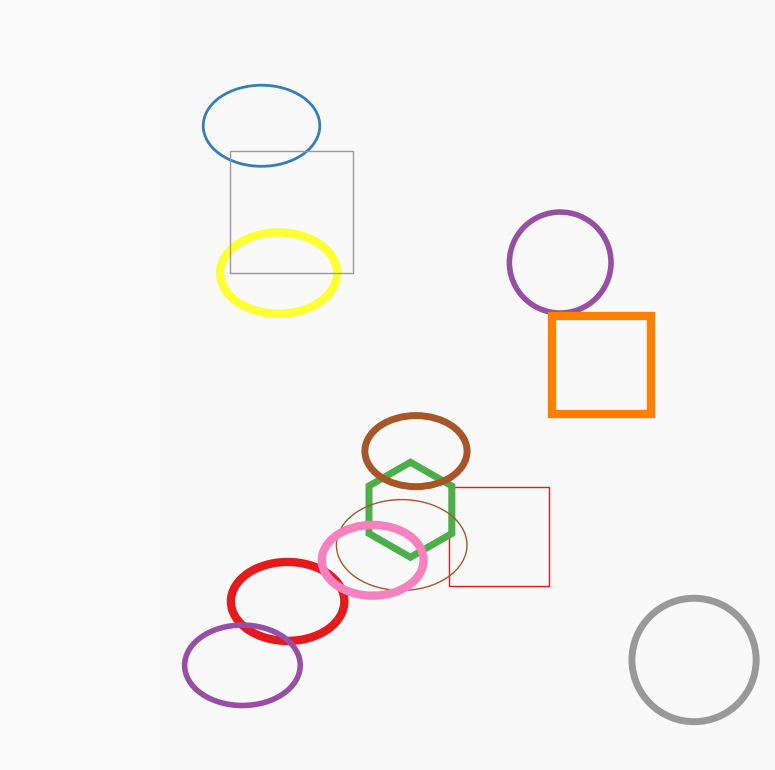[{"shape": "square", "thickness": 0.5, "radius": 0.32, "center": [0.644, 0.303]}, {"shape": "oval", "thickness": 3, "radius": 0.37, "center": [0.371, 0.219]}, {"shape": "oval", "thickness": 1, "radius": 0.38, "center": [0.337, 0.837]}, {"shape": "hexagon", "thickness": 2.5, "radius": 0.31, "center": [0.53, 0.338]}, {"shape": "circle", "thickness": 2, "radius": 0.33, "center": [0.723, 0.659]}, {"shape": "oval", "thickness": 2, "radius": 0.37, "center": [0.313, 0.136]}, {"shape": "square", "thickness": 3, "radius": 0.32, "center": [0.776, 0.526]}, {"shape": "oval", "thickness": 3, "radius": 0.38, "center": [0.36, 0.645]}, {"shape": "oval", "thickness": 0.5, "radius": 0.42, "center": [0.518, 0.292]}, {"shape": "oval", "thickness": 2.5, "radius": 0.33, "center": [0.537, 0.414]}, {"shape": "oval", "thickness": 3, "radius": 0.33, "center": [0.481, 0.272]}, {"shape": "circle", "thickness": 2.5, "radius": 0.4, "center": [0.896, 0.143]}, {"shape": "square", "thickness": 0.5, "radius": 0.4, "center": [0.376, 0.725]}]